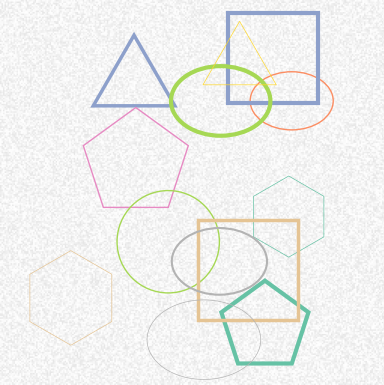[{"shape": "pentagon", "thickness": 3, "radius": 0.59, "center": [0.688, 0.152]}, {"shape": "hexagon", "thickness": 0.5, "radius": 0.53, "center": [0.75, 0.437]}, {"shape": "oval", "thickness": 1, "radius": 0.54, "center": [0.758, 0.738]}, {"shape": "square", "thickness": 3, "radius": 0.59, "center": [0.708, 0.85]}, {"shape": "triangle", "thickness": 2.5, "radius": 0.61, "center": [0.348, 0.786]}, {"shape": "pentagon", "thickness": 1, "radius": 0.72, "center": [0.353, 0.577]}, {"shape": "circle", "thickness": 1, "radius": 0.66, "center": [0.437, 0.372]}, {"shape": "oval", "thickness": 3, "radius": 0.65, "center": [0.573, 0.738]}, {"shape": "triangle", "thickness": 0.5, "radius": 0.55, "center": [0.622, 0.835]}, {"shape": "hexagon", "thickness": 0.5, "radius": 0.61, "center": [0.184, 0.226]}, {"shape": "square", "thickness": 2.5, "radius": 0.65, "center": [0.645, 0.299]}, {"shape": "oval", "thickness": 1.5, "radius": 0.62, "center": [0.57, 0.321]}, {"shape": "oval", "thickness": 0.5, "radius": 0.74, "center": [0.53, 0.118]}]